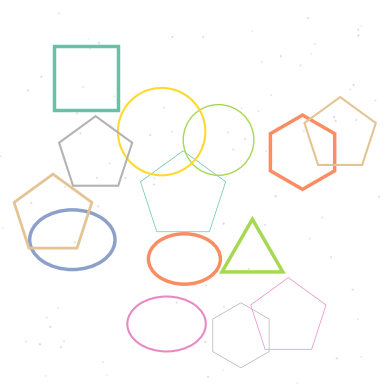[{"shape": "pentagon", "thickness": 0.5, "radius": 0.58, "center": [0.476, 0.492]}, {"shape": "square", "thickness": 2.5, "radius": 0.42, "center": [0.224, 0.797]}, {"shape": "oval", "thickness": 2.5, "radius": 0.47, "center": [0.479, 0.327]}, {"shape": "hexagon", "thickness": 2.5, "radius": 0.48, "center": [0.786, 0.605]}, {"shape": "oval", "thickness": 2.5, "radius": 0.55, "center": [0.188, 0.377]}, {"shape": "pentagon", "thickness": 0.5, "radius": 0.51, "center": [0.749, 0.176]}, {"shape": "oval", "thickness": 1.5, "radius": 0.51, "center": [0.433, 0.158]}, {"shape": "circle", "thickness": 1, "radius": 0.46, "center": [0.568, 0.636]}, {"shape": "triangle", "thickness": 2.5, "radius": 0.46, "center": [0.656, 0.339]}, {"shape": "circle", "thickness": 1.5, "radius": 0.57, "center": [0.42, 0.658]}, {"shape": "pentagon", "thickness": 2, "radius": 0.53, "center": [0.138, 0.441]}, {"shape": "pentagon", "thickness": 1.5, "radius": 0.49, "center": [0.883, 0.65]}, {"shape": "pentagon", "thickness": 1.5, "radius": 0.5, "center": [0.248, 0.598]}, {"shape": "hexagon", "thickness": 0.5, "radius": 0.42, "center": [0.626, 0.129]}]